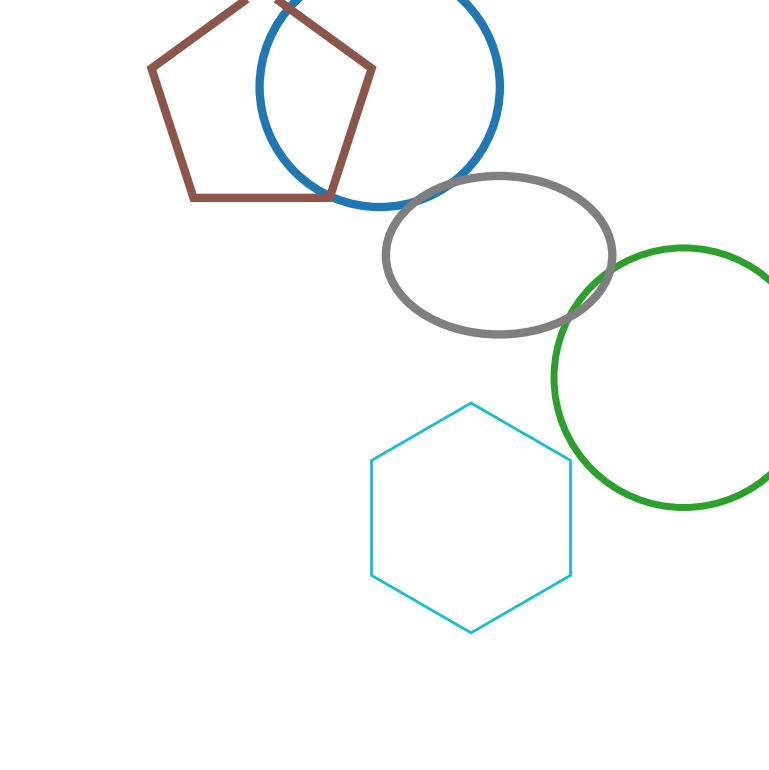[{"shape": "circle", "thickness": 3, "radius": 0.78, "center": [0.493, 0.887]}, {"shape": "circle", "thickness": 2.5, "radius": 0.84, "center": [0.888, 0.509]}, {"shape": "pentagon", "thickness": 3, "radius": 0.75, "center": [0.34, 0.865]}, {"shape": "oval", "thickness": 3, "radius": 0.74, "center": [0.648, 0.669]}, {"shape": "hexagon", "thickness": 1, "radius": 0.75, "center": [0.612, 0.327]}]